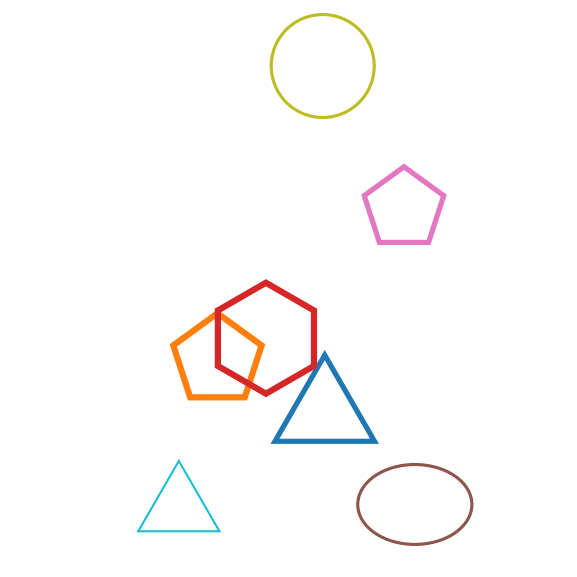[{"shape": "triangle", "thickness": 2.5, "radius": 0.5, "center": [0.562, 0.285]}, {"shape": "pentagon", "thickness": 3, "radius": 0.4, "center": [0.377, 0.376]}, {"shape": "hexagon", "thickness": 3, "radius": 0.48, "center": [0.46, 0.413]}, {"shape": "oval", "thickness": 1.5, "radius": 0.49, "center": [0.718, 0.126]}, {"shape": "pentagon", "thickness": 2.5, "radius": 0.36, "center": [0.7, 0.638]}, {"shape": "circle", "thickness": 1.5, "radius": 0.45, "center": [0.559, 0.885]}, {"shape": "triangle", "thickness": 1, "radius": 0.41, "center": [0.31, 0.12]}]